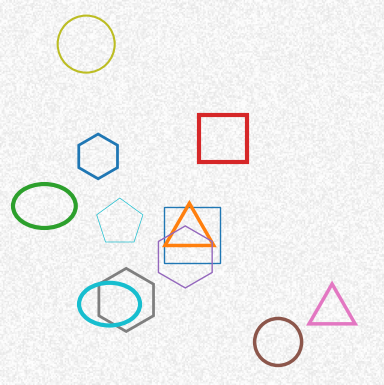[{"shape": "square", "thickness": 1, "radius": 0.37, "center": [0.498, 0.389]}, {"shape": "hexagon", "thickness": 2, "radius": 0.29, "center": [0.255, 0.594]}, {"shape": "triangle", "thickness": 2.5, "radius": 0.37, "center": [0.492, 0.399]}, {"shape": "oval", "thickness": 3, "radius": 0.41, "center": [0.115, 0.465]}, {"shape": "square", "thickness": 3, "radius": 0.31, "center": [0.579, 0.641]}, {"shape": "hexagon", "thickness": 1, "radius": 0.4, "center": [0.481, 0.333]}, {"shape": "circle", "thickness": 2.5, "radius": 0.31, "center": [0.722, 0.112]}, {"shape": "triangle", "thickness": 2.5, "radius": 0.35, "center": [0.863, 0.193]}, {"shape": "hexagon", "thickness": 2, "radius": 0.41, "center": [0.328, 0.221]}, {"shape": "circle", "thickness": 1.5, "radius": 0.37, "center": [0.224, 0.885]}, {"shape": "oval", "thickness": 3, "radius": 0.4, "center": [0.285, 0.21]}, {"shape": "pentagon", "thickness": 0.5, "radius": 0.32, "center": [0.311, 0.423]}]